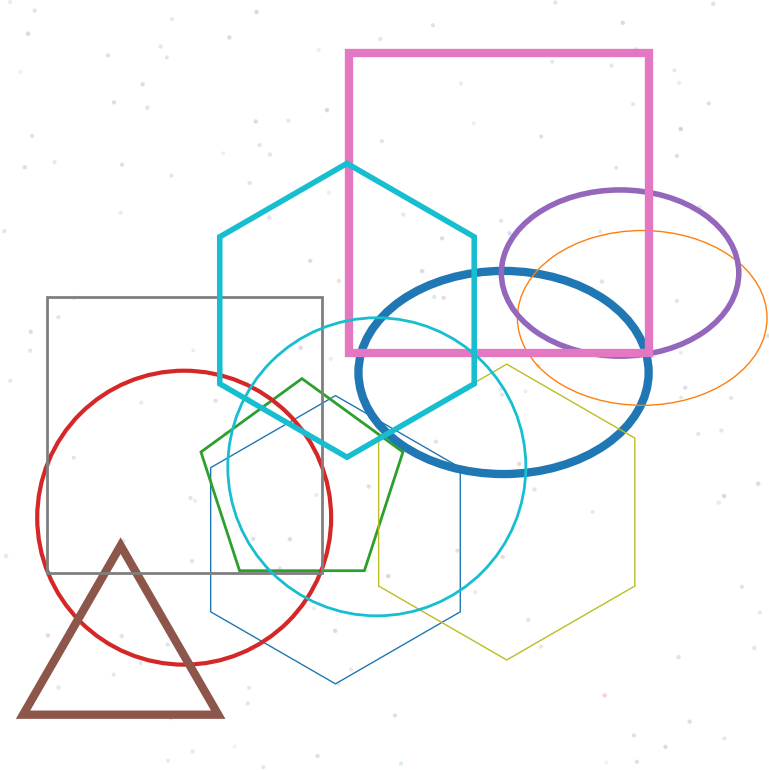[{"shape": "hexagon", "thickness": 0.5, "radius": 0.94, "center": [0.436, 0.299]}, {"shape": "oval", "thickness": 3, "radius": 0.94, "center": [0.654, 0.516]}, {"shape": "oval", "thickness": 0.5, "radius": 0.81, "center": [0.834, 0.587]}, {"shape": "pentagon", "thickness": 1, "radius": 0.69, "center": [0.392, 0.37]}, {"shape": "circle", "thickness": 1.5, "radius": 0.95, "center": [0.239, 0.328]}, {"shape": "oval", "thickness": 2, "radius": 0.77, "center": [0.805, 0.645]}, {"shape": "triangle", "thickness": 3, "radius": 0.73, "center": [0.157, 0.145]}, {"shape": "square", "thickness": 3, "radius": 0.97, "center": [0.648, 0.737]}, {"shape": "square", "thickness": 1, "radius": 0.89, "center": [0.24, 0.435]}, {"shape": "hexagon", "thickness": 0.5, "radius": 0.96, "center": [0.658, 0.335]}, {"shape": "hexagon", "thickness": 2, "radius": 0.95, "center": [0.451, 0.597]}, {"shape": "circle", "thickness": 1, "radius": 0.97, "center": [0.489, 0.394]}]